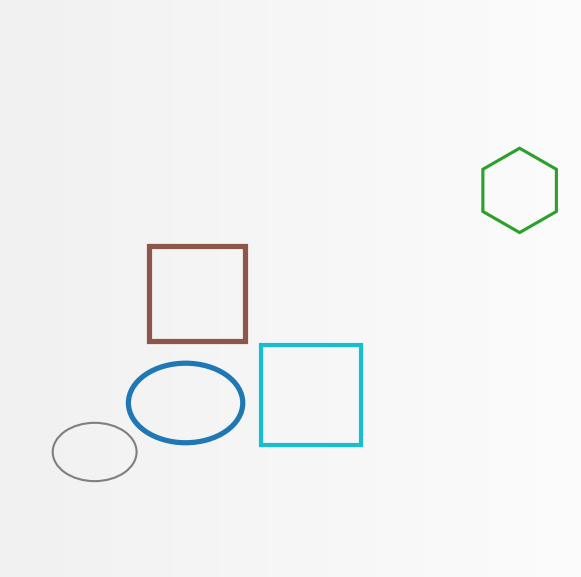[{"shape": "oval", "thickness": 2.5, "radius": 0.49, "center": [0.319, 0.301]}, {"shape": "hexagon", "thickness": 1.5, "radius": 0.37, "center": [0.894, 0.669]}, {"shape": "square", "thickness": 2.5, "radius": 0.41, "center": [0.34, 0.491]}, {"shape": "oval", "thickness": 1, "radius": 0.36, "center": [0.163, 0.216]}, {"shape": "square", "thickness": 2, "radius": 0.43, "center": [0.535, 0.315]}]